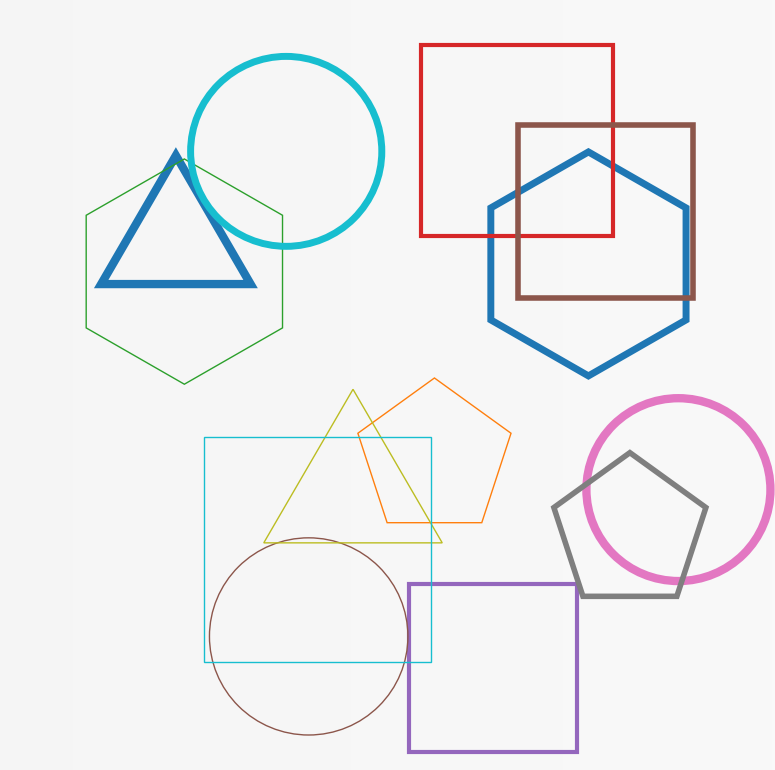[{"shape": "hexagon", "thickness": 2.5, "radius": 0.73, "center": [0.759, 0.657]}, {"shape": "triangle", "thickness": 3, "radius": 0.56, "center": [0.227, 0.687]}, {"shape": "pentagon", "thickness": 0.5, "radius": 0.52, "center": [0.561, 0.405]}, {"shape": "hexagon", "thickness": 0.5, "radius": 0.73, "center": [0.238, 0.647]}, {"shape": "square", "thickness": 1.5, "radius": 0.62, "center": [0.667, 0.817]}, {"shape": "square", "thickness": 1.5, "radius": 0.54, "center": [0.636, 0.133]}, {"shape": "square", "thickness": 2, "radius": 0.56, "center": [0.781, 0.725]}, {"shape": "circle", "thickness": 0.5, "radius": 0.64, "center": [0.398, 0.173]}, {"shape": "circle", "thickness": 3, "radius": 0.59, "center": [0.875, 0.364]}, {"shape": "pentagon", "thickness": 2, "radius": 0.52, "center": [0.813, 0.309]}, {"shape": "triangle", "thickness": 0.5, "radius": 0.66, "center": [0.455, 0.361]}, {"shape": "circle", "thickness": 2.5, "radius": 0.62, "center": [0.369, 0.803]}, {"shape": "square", "thickness": 0.5, "radius": 0.73, "center": [0.409, 0.287]}]